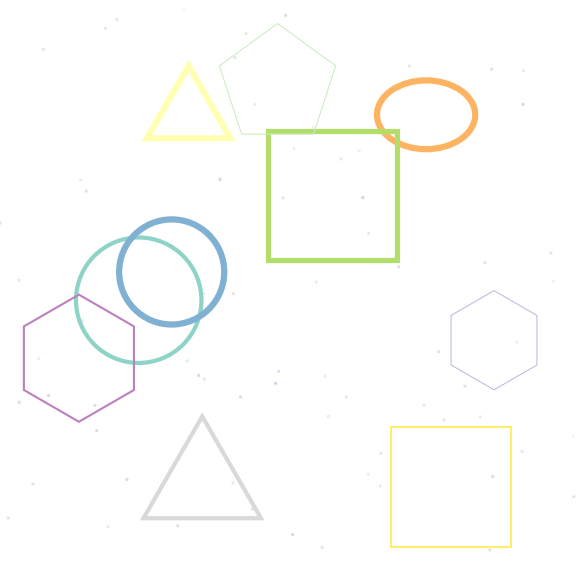[{"shape": "circle", "thickness": 2, "radius": 0.54, "center": [0.24, 0.479]}, {"shape": "triangle", "thickness": 3, "radius": 0.42, "center": [0.327, 0.801]}, {"shape": "hexagon", "thickness": 0.5, "radius": 0.43, "center": [0.855, 0.41]}, {"shape": "circle", "thickness": 3, "radius": 0.45, "center": [0.297, 0.528]}, {"shape": "oval", "thickness": 3, "radius": 0.43, "center": [0.738, 0.8]}, {"shape": "square", "thickness": 2.5, "radius": 0.56, "center": [0.576, 0.661]}, {"shape": "triangle", "thickness": 2, "radius": 0.59, "center": [0.35, 0.161]}, {"shape": "hexagon", "thickness": 1, "radius": 0.55, "center": [0.137, 0.379]}, {"shape": "pentagon", "thickness": 0.5, "radius": 0.53, "center": [0.481, 0.852]}, {"shape": "square", "thickness": 1, "radius": 0.52, "center": [0.781, 0.156]}]